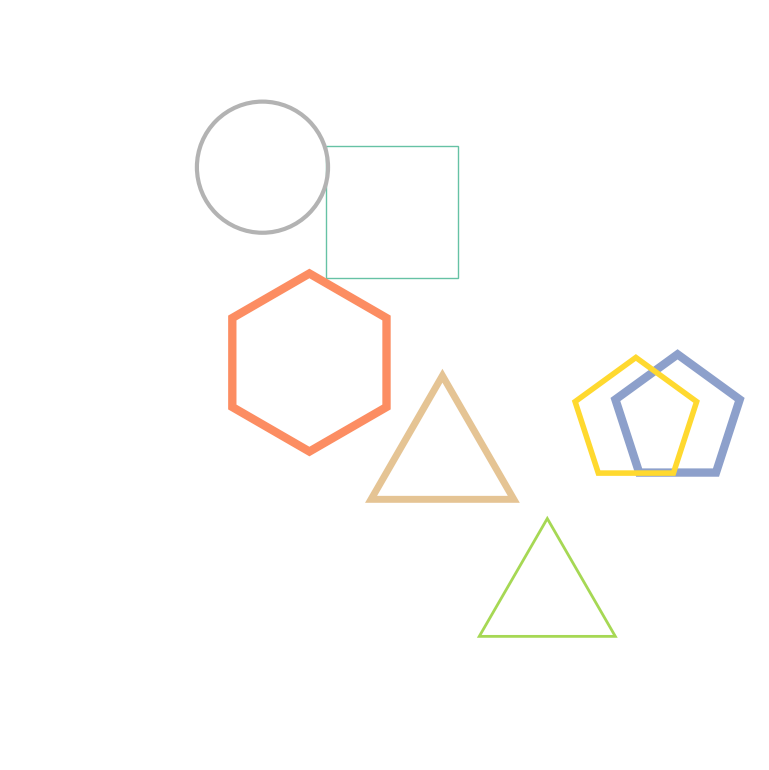[{"shape": "square", "thickness": 0.5, "radius": 0.43, "center": [0.509, 0.724]}, {"shape": "hexagon", "thickness": 3, "radius": 0.58, "center": [0.402, 0.529]}, {"shape": "pentagon", "thickness": 3, "radius": 0.42, "center": [0.88, 0.455]}, {"shape": "triangle", "thickness": 1, "radius": 0.51, "center": [0.711, 0.225]}, {"shape": "pentagon", "thickness": 2, "radius": 0.41, "center": [0.826, 0.453]}, {"shape": "triangle", "thickness": 2.5, "radius": 0.54, "center": [0.575, 0.405]}, {"shape": "circle", "thickness": 1.5, "radius": 0.43, "center": [0.341, 0.783]}]